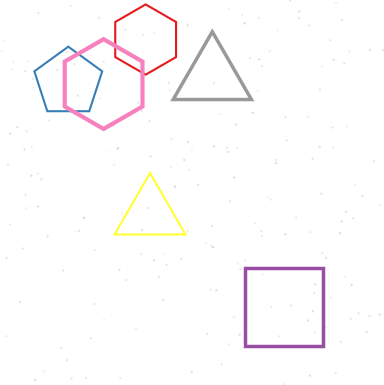[{"shape": "hexagon", "thickness": 1.5, "radius": 0.46, "center": [0.378, 0.897]}, {"shape": "pentagon", "thickness": 1.5, "radius": 0.46, "center": [0.177, 0.786]}, {"shape": "square", "thickness": 2.5, "radius": 0.5, "center": [0.737, 0.203]}, {"shape": "triangle", "thickness": 1.5, "radius": 0.53, "center": [0.39, 0.444]}, {"shape": "hexagon", "thickness": 3, "radius": 0.58, "center": [0.269, 0.782]}, {"shape": "triangle", "thickness": 2.5, "radius": 0.59, "center": [0.551, 0.8]}]